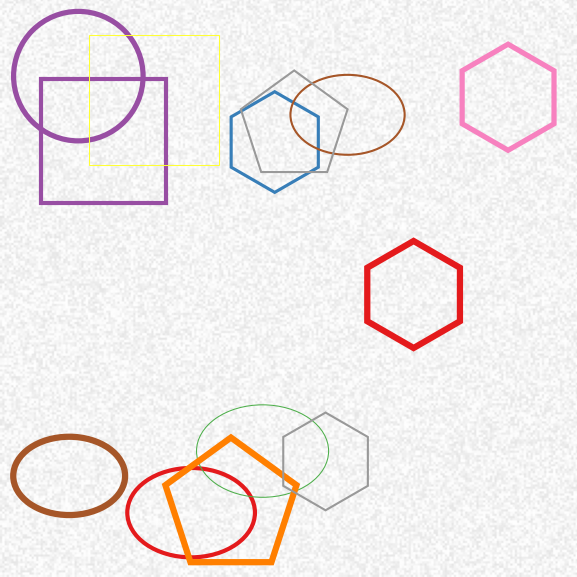[{"shape": "oval", "thickness": 2, "radius": 0.55, "center": [0.331, 0.111]}, {"shape": "hexagon", "thickness": 3, "radius": 0.46, "center": [0.716, 0.489]}, {"shape": "hexagon", "thickness": 1.5, "radius": 0.44, "center": [0.476, 0.753]}, {"shape": "oval", "thickness": 0.5, "radius": 0.57, "center": [0.455, 0.218]}, {"shape": "circle", "thickness": 2.5, "radius": 0.56, "center": [0.136, 0.867]}, {"shape": "square", "thickness": 2, "radius": 0.54, "center": [0.179, 0.755]}, {"shape": "pentagon", "thickness": 3, "radius": 0.6, "center": [0.4, 0.122]}, {"shape": "square", "thickness": 0.5, "radius": 0.56, "center": [0.266, 0.826]}, {"shape": "oval", "thickness": 1, "radius": 0.49, "center": [0.602, 0.8]}, {"shape": "oval", "thickness": 3, "radius": 0.48, "center": [0.12, 0.175]}, {"shape": "hexagon", "thickness": 2.5, "radius": 0.46, "center": [0.88, 0.831]}, {"shape": "pentagon", "thickness": 1, "radius": 0.49, "center": [0.509, 0.78]}, {"shape": "hexagon", "thickness": 1, "radius": 0.42, "center": [0.564, 0.2]}]